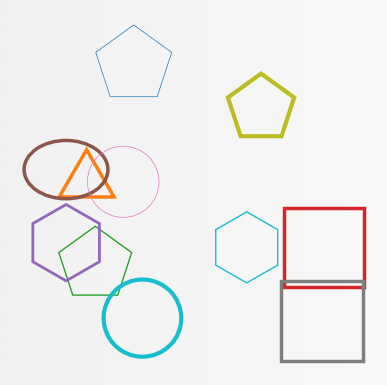[{"shape": "pentagon", "thickness": 0.5, "radius": 0.52, "center": [0.345, 0.832]}, {"shape": "triangle", "thickness": 2.5, "radius": 0.41, "center": [0.223, 0.529]}, {"shape": "pentagon", "thickness": 1, "radius": 0.49, "center": [0.246, 0.313]}, {"shape": "square", "thickness": 2.5, "radius": 0.51, "center": [0.836, 0.356]}, {"shape": "hexagon", "thickness": 2, "radius": 0.5, "center": [0.171, 0.37]}, {"shape": "oval", "thickness": 2.5, "radius": 0.54, "center": [0.17, 0.56]}, {"shape": "circle", "thickness": 0.5, "radius": 0.46, "center": [0.318, 0.528]}, {"shape": "square", "thickness": 2.5, "radius": 0.52, "center": [0.831, 0.166]}, {"shape": "pentagon", "thickness": 3, "radius": 0.45, "center": [0.674, 0.719]}, {"shape": "hexagon", "thickness": 1, "radius": 0.46, "center": [0.637, 0.357]}, {"shape": "circle", "thickness": 3, "radius": 0.5, "center": [0.368, 0.174]}]